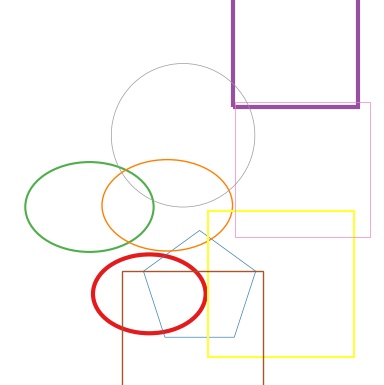[{"shape": "oval", "thickness": 3, "radius": 0.73, "center": [0.388, 0.237]}, {"shape": "pentagon", "thickness": 0.5, "radius": 0.77, "center": [0.518, 0.248]}, {"shape": "oval", "thickness": 1.5, "radius": 0.83, "center": [0.232, 0.462]}, {"shape": "square", "thickness": 3, "radius": 0.81, "center": [0.768, 0.884]}, {"shape": "oval", "thickness": 1, "radius": 0.85, "center": [0.434, 0.467]}, {"shape": "square", "thickness": 1.5, "radius": 0.95, "center": [0.729, 0.263]}, {"shape": "square", "thickness": 1, "radius": 0.92, "center": [0.5, 0.113]}, {"shape": "square", "thickness": 0.5, "radius": 0.88, "center": [0.786, 0.56]}, {"shape": "circle", "thickness": 0.5, "radius": 0.93, "center": [0.475, 0.649]}]